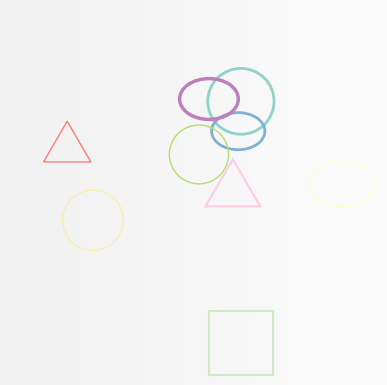[{"shape": "circle", "thickness": 2, "radius": 0.43, "center": [0.622, 0.737]}, {"shape": "oval", "thickness": 0.5, "radius": 0.42, "center": [0.882, 0.521]}, {"shape": "triangle", "thickness": 1, "radius": 0.35, "center": [0.173, 0.615]}, {"shape": "oval", "thickness": 2, "radius": 0.34, "center": [0.615, 0.659]}, {"shape": "circle", "thickness": 1, "radius": 0.38, "center": [0.513, 0.599]}, {"shape": "triangle", "thickness": 1.5, "radius": 0.41, "center": [0.601, 0.505]}, {"shape": "oval", "thickness": 2.5, "radius": 0.38, "center": [0.539, 0.743]}, {"shape": "square", "thickness": 1.5, "radius": 0.41, "center": [0.623, 0.109]}, {"shape": "circle", "thickness": 0.5, "radius": 0.39, "center": [0.24, 0.428]}]